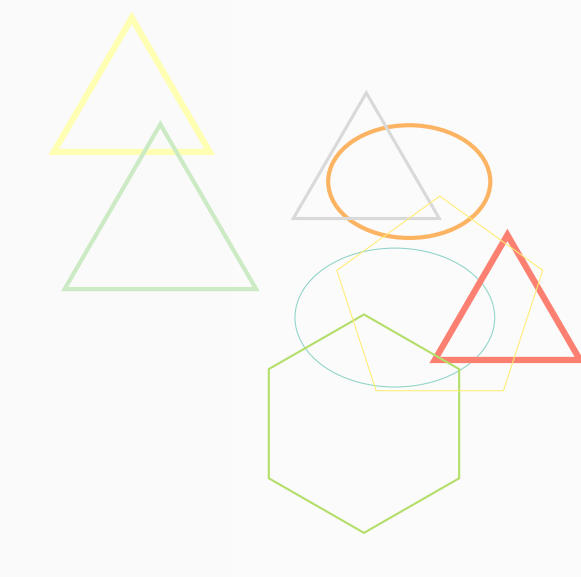[{"shape": "oval", "thickness": 0.5, "radius": 0.86, "center": [0.679, 0.449]}, {"shape": "triangle", "thickness": 3, "radius": 0.77, "center": [0.227, 0.813]}, {"shape": "triangle", "thickness": 3, "radius": 0.72, "center": [0.873, 0.448]}, {"shape": "oval", "thickness": 2, "radius": 0.7, "center": [0.704, 0.685]}, {"shape": "hexagon", "thickness": 1, "radius": 0.95, "center": [0.626, 0.265]}, {"shape": "triangle", "thickness": 1.5, "radius": 0.73, "center": [0.63, 0.693]}, {"shape": "triangle", "thickness": 2, "radius": 0.95, "center": [0.276, 0.594]}, {"shape": "pentagon", "thickness": 0.5, "radius": 0.93, "center": [0.757, 0.473]}]